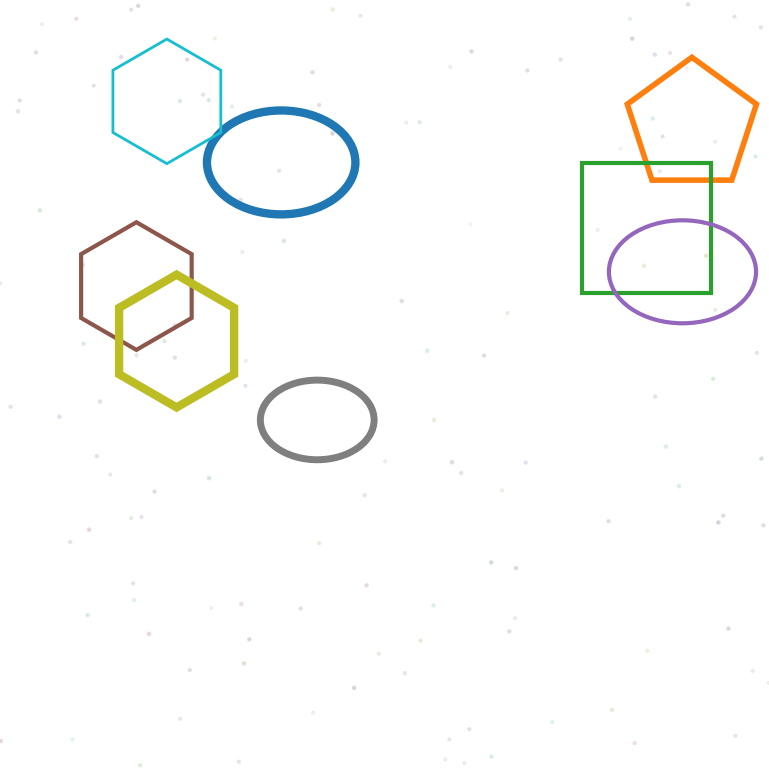[{"shape": "oval", "thickness": 3, "radius": 0.48, "center": [0.365, 0.789]}, {"shape": "pentagon", "thickness": 2, "radius": 0.44, "center": [0.899, 0.837]}, {"shape": "square", "thickness": 1.5, "radius": 0.42, "center": [0.84, 0.704]}, {"shape": "oval", "thickness": 1.5, "radius": 0.48, "center": [0.886, 0.647]}, {"shape": "hexagon", "thickness": 1.5, "radius": 0.41, "center": [0.177, 0.629]}, {"shape": "oval", "thickness": 2.5, "radius": 0.37, "center": [0.412, 0.455]}, {"shape": "hexagon", "thickness": 3, "radius": 0.43, "center": [0.229, 0.557]}, {"shape": "hexagon", "thickness": 1, "radius": 0.4, "center": [0.217, 0.868]}]